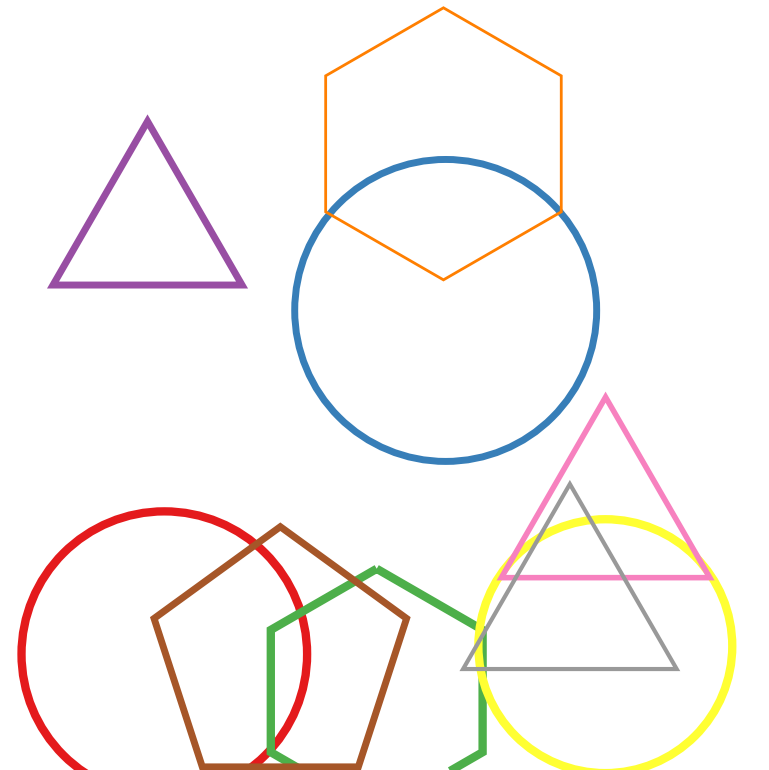[{"shape": "circle", "thickness": 3, "radius": 0.93, "center": [0.213, 0.15]}, {"shape": "circle", "thickness": 2.5, "radius": 0.98, "center": [0.579, 0.597]}, {"shape": "hexagon", "thickness": 3, "radius": 0.79, "center": [0.489, 0.103]}, {"shape": "triangle", "thickness": 2.5, "radius": 0.71, "center": [0.192, 0.701]}, {"shape": "hexagon", "thickness": 1, "radius": 0.88, "center": [0.576, 0.813]}, {"shape": "circle", "thickness": 3, "radius": 0.82, "center": [0.786, 0.161]}, {"shape": "pentagon", "thickness": 2.5, "radius": 0.86, "center": [0.364, 0.144]}, {"shape": "triangle", "thickness": 2, "radius": 0.78, "center": [0.786, 0.328]}, {"shape": "triangle", "thickness": 1.5, "radius": 0.8, "center": [0.74, 0.211]}]